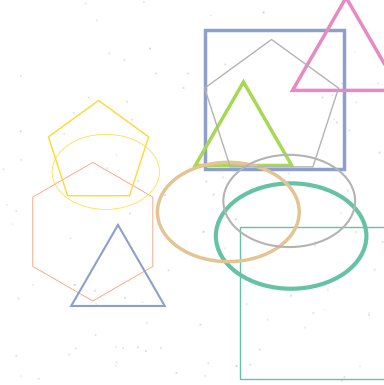[{"shape": "square", "thickness": 1, "radius": 0.99, "center": [0.822, 0.214]}, {"shape": "oval", "thickness": 3, "radius": 0.98, "center": [0.756, 0.387]}, {"shape": "hexagon", "thickness": 0.5, "radius": 0.9, "center": [0.241, 0.398]}, {"shape": "square", "thickness": 2.5, "radius": 0.9, "center": [0.712, 0.742]}, {"shape": "triangle", "thickness": 1.5, "radius": 0.7, "center": [0.306, 0.275]}, {"shape": "triangle", "thickness": 2.5, "radius": 0.8, "center": [0.899, 0.846]}, {"shape": "triangle", "thickness": 2.5, "radius": 0.72, "center": [0.632, 0.642]}, {"shape": "pentagon", "thickness": 1, "radius": 0.68, "center": [0.256, 0.602]}, {"shape": "oval", "thickness": 0.5, "radius": 0.7, "center": [0.275, 0.554]}, {"shape": "oval", "thickness": 2.5, "radius": 0.92, "center": [0.593, 0.449]}, {"shape": "oval", "thickness": 1.5, "radius": 0.86, "center": [0.751, 0.478]}, {"shape": "pentagon", "thickness": 1, "radius": 0.91, "center": [0.705, 0.715]}]